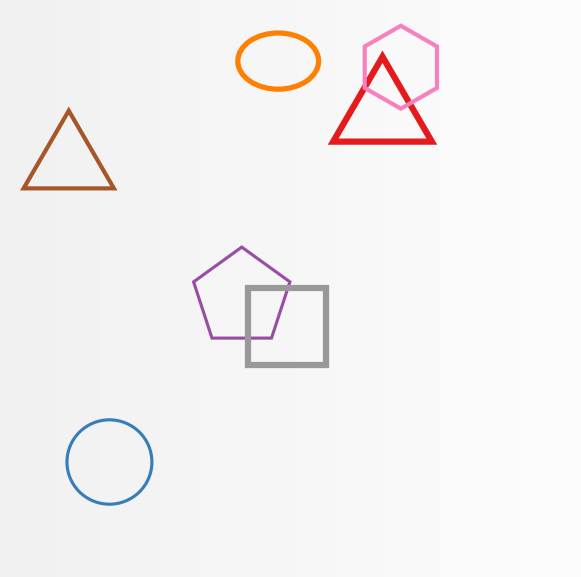[{"shape": "triangle", "thickness": 3, "radius": 0.49, "center": [0.658, 0.803]}, {"shape": "circle", "thickness": 1.5, "radius": 0.37, "center": [0.188, 0.199]}, {"shape": "pentagon", "thickness": 1.5, "radius": 0.44, "center": [0.416, 0.484]}, {"shape": "oval", "thickness": 2.5, "radius": 0.35, "center": [0.479, 0.893]}, {"shape": "triangle", "thickness": 2, "radius": 0.45, "center": [0.118, 0.718]}, {"shape": "hexagon", "thickness": 2, "radius": 0.36, "center": [0.69, 0.883]}, {"shape": "square", "thickness": 3, "radius": 0.33, "center": [0.494, 0.434]}]